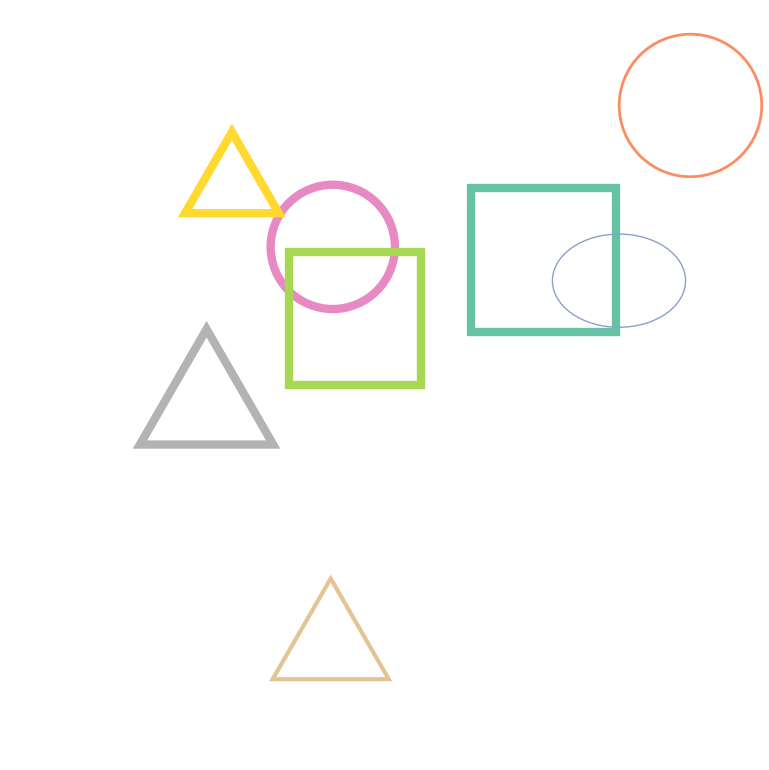[{"shape": "square", "thickness": 3, "radius": 0.47, "center": [0.706, 0.663]}, {"shape": "circle", "thickness": 1, "radius": 0.46, "center": [0.897, 0.863]}, {"shape": "oval", "thickness": 0.5, "radius": 0.43, "center": [0.804, 0.635]}, {"shape": "circle", "thickness": 3, "radius": 0.4, "center": [0.432, 0.679]}, {"shape": "square", "thickness": 3, "radius": 0.43, "center": [0.461, 0.587]}, {"shape": "triangle", "thickness": 3, "radius": 0.35, "center": [0.301, 0.758]}, {"shape": "triangle", "thickness": 1.5, "radius": 0.44, "center": [0.43, 0.161]}, {"shape": "triangle", "thickness": 3, "radius": 0.5, "center": [0.268, 0.473]}]